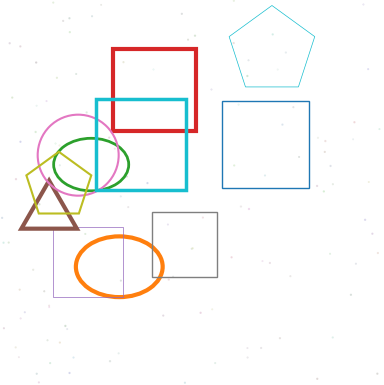[{"shape": "square", "thickness": 1, "radius": 0.57, "center": [0.689, 0.626]}, {"shape": "oval", "thickness": 3, "radius": 0.56, "center": [0.31, 0.307]}, {"shape": "oval", "thickness": 2, "radius": 0.49, "center": [0.237, 0.573]}, {"shape": "square", "thickness": 3, "radius": 0.53, "center": [0.401, 0.767]}, {"shape": "square", "thickness": 0.5, "radius": 0.45, "center": [0.228, 0.319]}, {"shape": "triangle", "thickness": 3, "radius": 0.42, "center": [0.128, 0.448]}, {"shape": "circle", "thickness": 1.5, "radius": 0.53, "center": [0.203, 0.597]}, {"shape": "square", "thickness": 1, "radius": 0.42, "center": [0.479, 0.364]}, {"shape": "pentagon", "thickness": 1.5, "radius": 0.44, "center": [0.153, 0.517]}, {"shape": "pentagon", "thickness": 0.5, "radius": 0.58, "center": [0.706, 0.869]}, {"shape": "square", "thickness": 2.5, "radius": 0.59, "center": [0.366, 0.624]}]